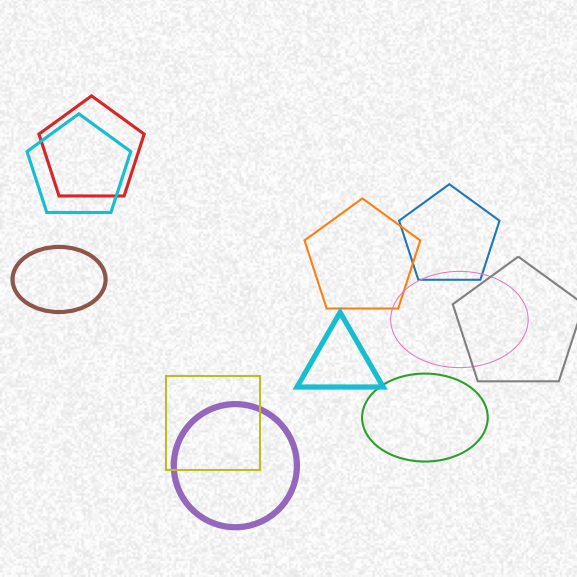[{"shape": "pentagon", "thickness": 1, "radius": 0.46, "center": [0.778, 0.589]}, {"shape": "pentagon", "thickness": 1, "radius": 0.53, "center": [0.628, 0.55]}, {"shape": "oval", "thickness": 1, "radius": 0.54, "center": [0.736, 0.276]}, {"shape": "pentagon", "thickness": 1.5, "radius": 0.48, "center": [0.159, 0.737]}, {"shape": "circle", "thickness": 3, "radius": 0.53, "center": [0.408, 0.193]}, {"shape": "oval", "thickness": 2, "radius": 0.4, "center": [0.102, 0.515]}, {"shape": "oval", "thickness": 0.5, "radius": 0.6, "center": [0.796, 0.446]}, {"shape": "pentagon", "thickness": 1, "radius": 0.6, "center": [0.897, 0.435]}, {"shape": "square", "thickness": 1, "radius": 0.41, "center": [0.369, 0.267]}, {"shape": "pentagon", "thickness": 1.5, "radius": 0.47, "center": [0.137, 0.708]}, {"shape": "triangle", "thickness": 2.5, "radius": 0.43, "center": [0.589, 0.372]}]